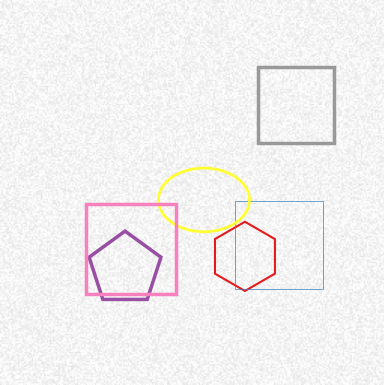[{"shape": "hexagon", "thickness": 1.5, "radius": 0.45, "center": [0.636, 0.334]}, {"shape": "square", "thickness": 0.5, "radius": 0.57, "center": [0.725, 0.363]}, {"shape": "pentagon", "thickness": 2.5, "radius": 0.49, "center": [0.325, 0.302]}, {"shape": "oval", "thickness": 2, "radius": 0.59, "center": [0.53, 0.481]}, {"shape": "square", "thickness": 2.5, "radius": 0.58, "center": [0.341, 0.353]}, {"shape": "square", "thickness": 2.5, "radius": 0.49, "center": [0.769, 0.727]}]